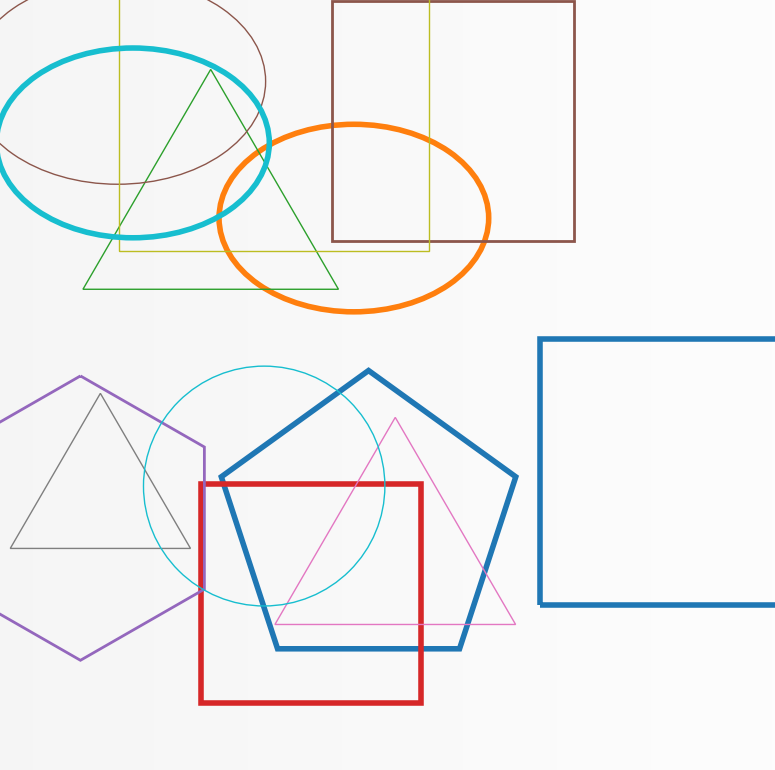[{"shape": "pentagon", "thickness": 2, "radius": 1.0, "center": [0.476, 0.319]}, {"shape": "square", "thickness": 2, "radius": 0.86, "center": [0.87, 0.387]}, {"shape": "oval", "thickness": 2, "radius": 0.87, "center": [0.457, 0.717]}, {"shape": "triangle", "thickness": 0.5, "radius": 0.95, "center": [0.272, 0.719]}, {"shape": "square", "thickness": 2, "radius": 0.71, "center": [0.401, 0.229]}, {"shape": "hexagon", "thickness": 1, "radius": 0.92, "center": [0.104, 0.327]}, {"shape": "oval", "thickness": 0.5, "radius": 0.95, "center": [0.152, 0.894]}, {"shape": "square", "thickness": 1, "radius": 0.78, "center": [0.585, 0.843]}, {"shape": "triangle", "thickness": 0.5, "radius": 0.9, "center": [0.51, 0.279]}, {"shape": "triangle", "thickness": 0.5, "radius": 0.67, "center": [0.13, 0.355]}, {"shape": "square", "thickness": 0.5, "radius": 1.0, "center": [0.353, 0.873]}, {"shape": "circle", "thickness": 0.5, "radius": 0.78, "center": [0.341, 0.369]}, {"shape": "oval", "thickness": 2, "radius": 0.88, "center": [0.171, 0.814]}]